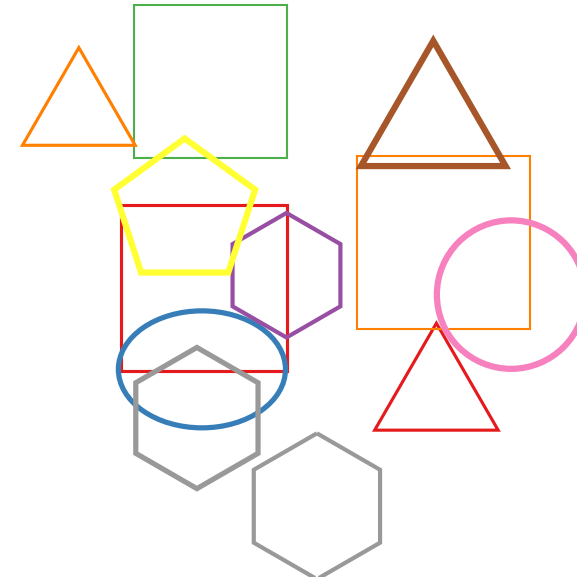[{"shape": "triangle", "thickness": 1.5, "radius": 0.62, "center": [0.756, 0.316]}, {"shape": "square", "thickness": 1.5, "radius": 0.72, "center": [0.353, 0.501]}, {"shape": "oval", "thickness": 2.5, "radius": 0.72, "center": [0.35, 0.36]}, {"shape": "square", "thickness": 1, "radius": 0.66, "center": [0.365, 0.858]}, {"shape": "hexagon", "thickness": 2, "radius": 0.54, "center": [0.496, 0.523]}, {"shape": "square", "thickness": 1, "radius": 0.75, "center": [0.768, 0.579]}, {"shape": "triangle", "thickness": 1.5, "radius": 0.56, "center": [0.137, 0.804]}, {"shape": "pentagon", "thickness": 3, "radius": 0.64, "center": [0.32, 0.631]}, {"shape": "triangle", "thickness": 3, "radius": 0.72, "center": [0.75, 0.784]}, {"shape": "circle", "thickness": 3, "radius": 0.64, "center": [0.885, 0.489]}, {"shape": "hexagon", "thickness": 2, "radius": 0.63, "center": [0.549, 0.123]}, {"shape": "hexagon", "thickness": 2.5, "radius": 0.61, "center": [0.341, 0.275]}]